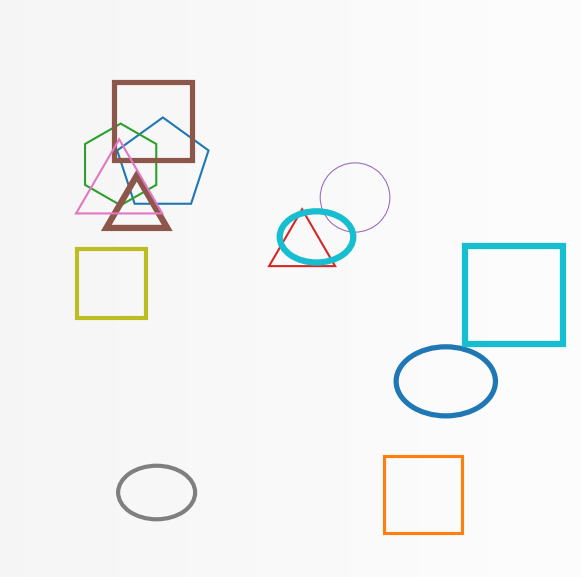[{"shape": "pentagon", "thickness": 1, "radius": 0.41, "center": [0.28, 0.713]}, {"shape": "oval", "thickness": 2.5, "radius": 0.43, "center": [0.767, 0.339]}, {"shape": "square", "thickness": 1.5, "radius": 0.33, "center": [0.728, 0.143]}, {"shape": "hexagon", "thickness": 1, "radius": 0.35, "center": [0.208, 0.714]}, {"shape": "triangle", "thickness": 1, "radius": 0.33, "center": [0.52, 0.571]}, {"shape": "circle", "thickness": 0.5, "radius": 0.3, "center": [0.611, 0.657]}, {"shape": "triangle", "thickness": 3, "radius": 0.3, "center": [0.235, 0.635]}, {"shape": "square", "thickness": 2.5, "radius": 0.33, "center": [0.263, 0.789]}, {"shape": "triangle", "thickness": 1, "radius": 0.43, "center": [0.205, 0.672]}, {"shape": "oval", "thickness": 2, "radius": 0.33, "center": [0.269, 0.146]}, {"shape": "square", "thickness": 2, "radius": 0.3, "center": [0.192, 0.508]}, {"shape": "square", "thickness": 3, "radius": 0.42, "center": [0.884, 0.488]}, {"shape": "oval", "thickness": 3, "radius": 0.32, "center": [0.545, 0.589]}]